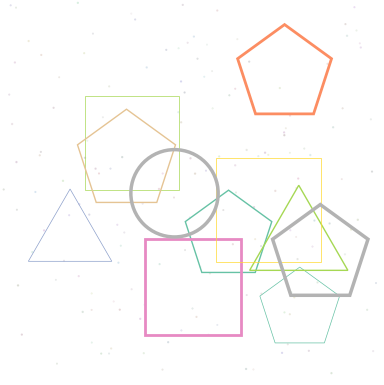[{"shape": "pentagon", "thickness": 1, "radius": 0.59, "center": [0.594, 0.388]}, {"shape": "pentagon", "thickness": 0.5, "radius": 0.54, "center": [0.779, 0.197]}, {"shape": "pentagon", "thickness": 2, "radius": 0.64, "center": [0.739, 0.808]}, {"shape": "triangle", "thickness": 0.5, "radius": 0.63, "center": [0.182, 0.384]}, {"shape": "square", "thickness": 2, "radius": 0.62, "center": [0.502, 0.254]}, {"shape": "square", "thickness": 0.5, "radius": 0.61, "center": [0.342, 0.629]}, {"shape": "triangle", "thickness": 1, "radius": 0.74, "center": [0.776, 0.371]}, {"shape": "square", "thickness": 0.5, "radius": 0.68, "center": [0.697, 0.454]}, {"shape": "pentagon", "thickness": 1, "radius": 0.67, "center": [0.329, 0.582]}, {"shape": "pentagon", "thickness": 2.5, "radius": 0.65, "center": [0.832, 0.338]}, {"shape": "circle", "thickness": 2.5, "radius": 0.57, "center": [0.453, 0.498]}]